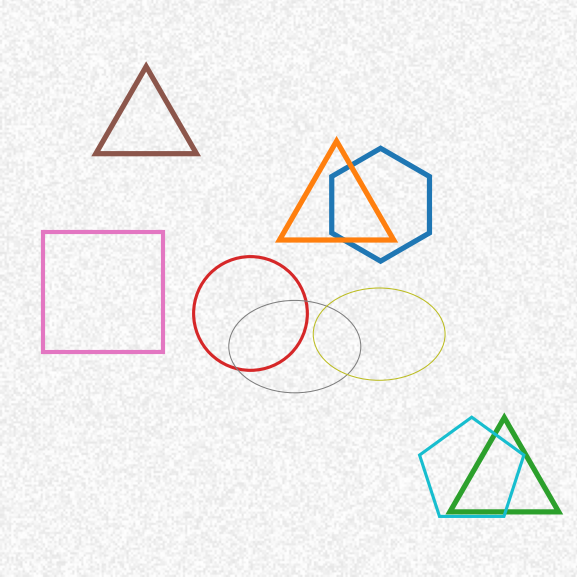[{"shape": "hexagon", "thickness": 2.5, "radius": 0.49, "center": [0.659, 0.645]}, {"shape": "triangle", "thickness": 2.5, "radius": 0.57, "center": [0.583, 0.641]}, {"shape": "triangle", "thickness": 2.5, "radius": 0.54, "center": [0.873, 0.167]}, {"shape": "circle", "thickness": 1.5, "radius": 0.49, "center": [0.434, 0.456]}, {"shape": "triangle", "thickness": 2.5, "radius": 0.5, "center": [0.253, 0.783]}, {"shape": "square", "thickness": 2, "radius": 0.52, "center": [0.179, 0.494]}, {"shape": "oval", "thickness": 0.5, "radius": 0.57, "center": [0.51, 0.399]}, {"shape": "oval", "thickness": 0.5, "radius": 0.57, "center": [0.657, 0.421]}, {"shape": "pentagon", "thickness": 1.5, "radius": 0.47, "center": [0.817, 0.182]}]